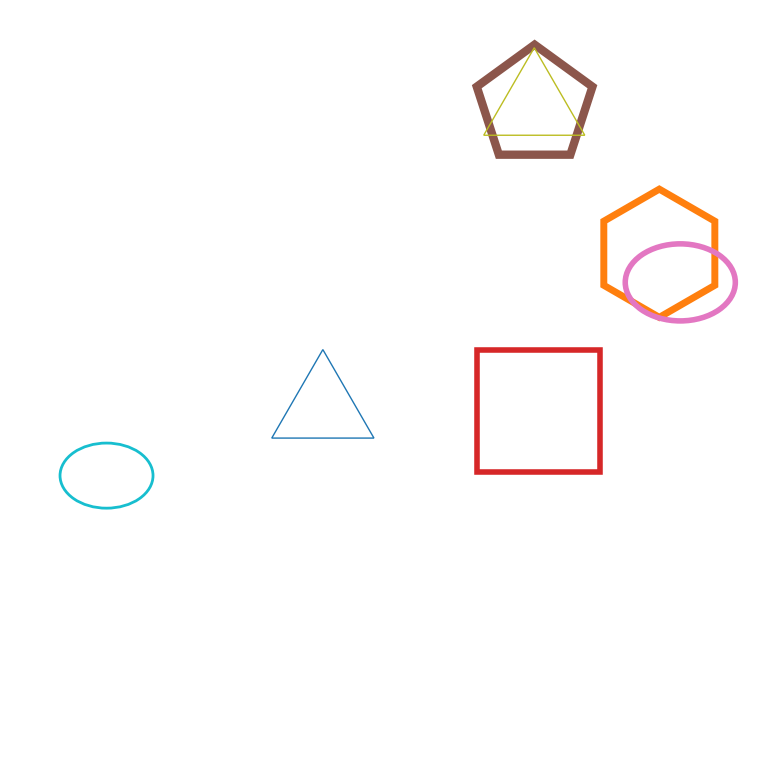[{"shape": "triangle", "thickness": 0.5, "radius": 0.38, "center": [0.419, 0.469]}, {"shape": "hexagon", "thickness": 2.5, "radius": 0.42, "center": [0.856, 0.671]}, {"shape": "square", "thickness": 2, "radius": 0.4, "center": [0.699, 0.466]}, {"shape": "pentagon", "thickness": 3, "radius": 0.39, "center": [0.694, 0.863]}, {"shape": "oval", "thickness": 2, "radius": 0.36, "center": [0.883, 0.633]}, {"shape": "triangle", "thickness": 0.5, "radius": 0.38, "center": [0.694, 0.862]}, {"shape": "oval", "thickness": 1, "radius": 0.3, "center": [0.138, 0.382]}]